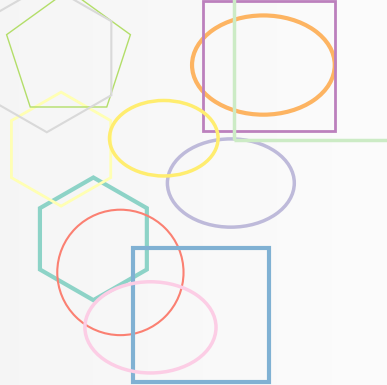[{"shape": "hexagon", "thickness": 3, "radius": 0.8, "center": [0.241, 0.38]}, {"shape": "hexagon", "thickness": 2, "radius": 0.74, "center": [0.158, 0.613]}, {"shape": "oval", "thickness": 2.5, "radius": 0.82, "center": [0.596, 0.525]}, {"shape": "circle", "thickness": 1.5, "radius": 0.81, "center": [0.311, 0.292]}, {"shape": "square", "thickness": 3, "radius": 0.87, "center": [0.519, 0.181]}, {"shape": "oval", "thickness": 3, "radius": 0.92, "center": [0.68, 0.831]}, {"shape": "pentagon", "thickness": 1, "radius": 0.84, "center": [0.177, 0.858]}, {"shape": "oval", "thickness": 2.5, "radius": 0.85, "center": [0.388, 0.15]}, {"shape": "hexagon", "thickness": 1.5, "radius": 0.96, "center": [0.121, 0.849]}, {"shape": "square", "thickness": 2, "radius": 0.85, "center": [0.694, 0.828]}, {"shape": "square", "thickness": 2.5, "radius": 1.0, "center": [0.803, 0.836]}, {"shape": "oval", "thickness": 2.5, "radius": 0.7, "center": [0.423, 0.641]}]